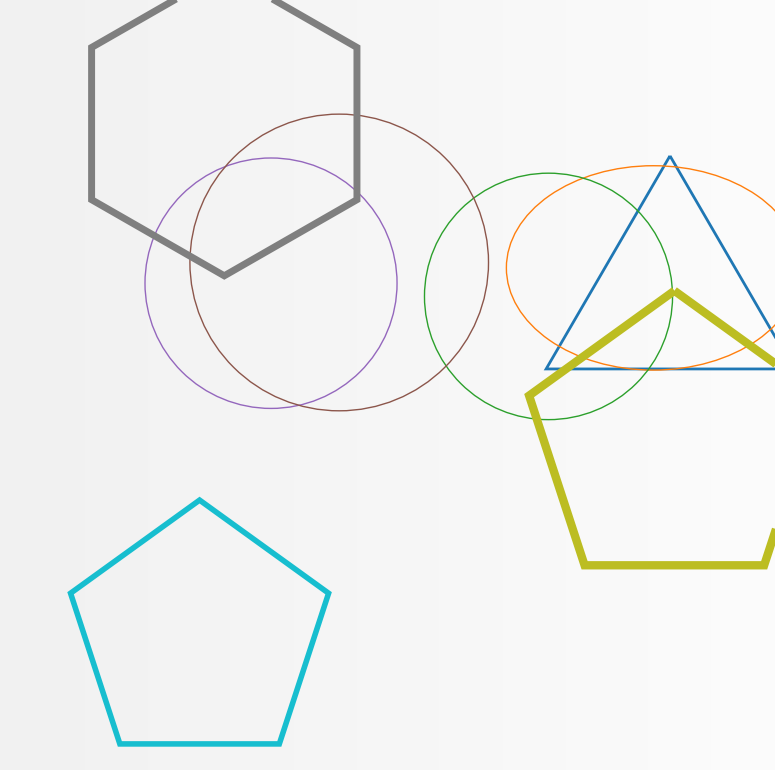[{"shape": "triangle", "thickness": 1, "radius": 0.92, "center": [0.864, 0.613]}, {"shape": "oval", "thickness": 0.5, "radius": 0.95, "center": [0.843, 0.652]}, {"shape": "circle", "thickness": 0.5, "radius": 0.8, "center": [0.708, 0.615]}, {"shape": "circle", "thickness": 0.5, "radius": 0.81, "center": [0.35, 0.632]}, {"shape": "circle", "thickness": 0.5, "radius": 0.96, "center": [0.438, 0.659]}, {"shape": "hexagon", "thickness": 2.5, "radius": 0.99, "center": [0.289, 0.84]}, {"shape": "pentagon", "thickness": 3, "radius": 0.99, "center": [0.87, 0.425]}, {"shape": "pentagon", "thickness": 2, "radius": 0.88, "center": [0.258, 0.175]}]